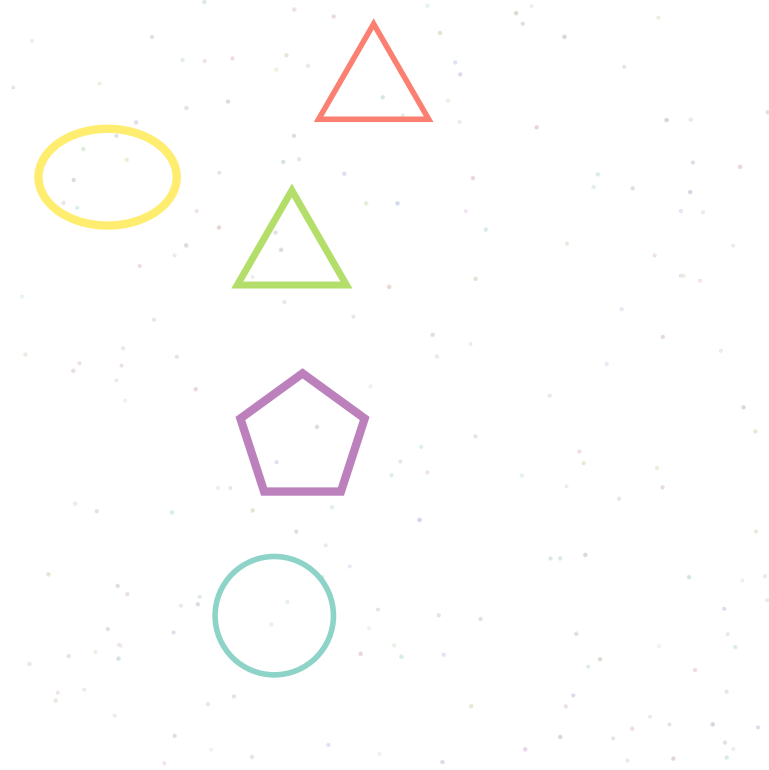[{"shape": "circle", "thickness": 2, "radius": 0.38, "center": [0.356, 0.2]}, {"shape": "triangle", "thickness": 2, "radius": 0.41, "center": [0.485, 0.886]}, {"shape": "triangle", "thickness": 2.5, "radius": 0.41, "center": [0.379, 0.671]}, {"shape": "pentagon", "thickness": 3, "radius": 0.42, "center": [0.393, 0.43]}, {"shape": "oval", "thickness": 3, "radius": 0.45, "center": [0.14, 0.77]}]